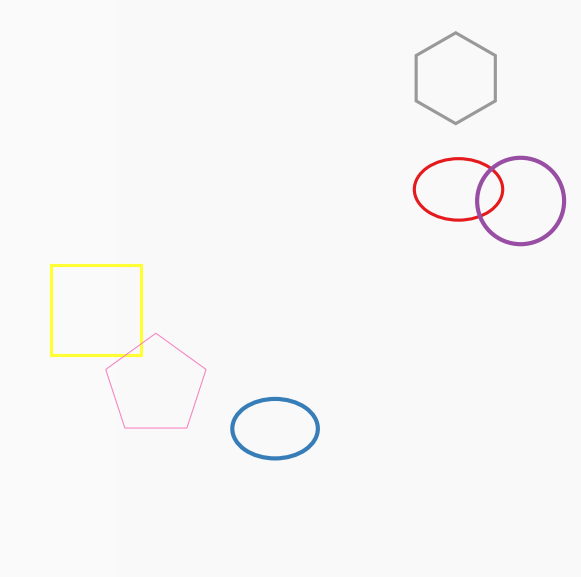[{"shape": "oval", "thickness": 1.5, "radius": 0.38, "center": [0.789, 0.671]}, {"shape": "oval", "thickness": 2, "radius": 0.37, "center": [0.473, 0.257]}, {"shape": "circle", "thickness": 2, "radius": 0.37, "center": [0.896, 0.651]}, {"shape": "square", "thickness": 1.5, "radius": 0.39, "center": [0.165, 0.463]}, {"shape": "pentagon", "thickness": 0.5, "radius": 0.45, "center": [0.268, 0.331]}, {"shape": "hexagon", "thickness": 1.5, "radius": 0.39, "center": [0.784, 0.864]}]